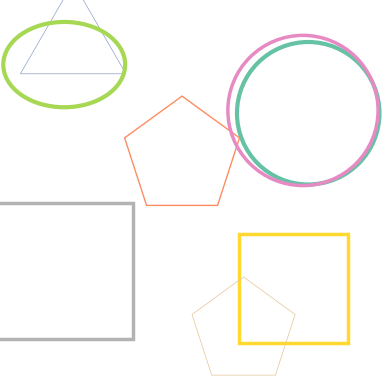[{"shape": "circle", "thickness": 3, "radius": 0.93, "center": [0.801, 0.706]}, {"shape": "pentagon", "thickness": 1, "radius": 0.78, "center": [0.473, 0.593]}, {"shape": "triangle", "thickness": 0.5, "radius": 0.79, "center": [0.19, 0.887]}, {"shape": "circle", "thickness": 2.5, "radius": 0.98, "center": [0.787, 0.713]}, {"shape": "oval", "thickness": 3, "radius": 0.79, "center": [0.167, 0.832]}, {"shape": "square", "thickness": 2.5, "radius": 0.71, "center": [0.763, 0.25]}, {"shape": "pentagon", "thickness": 0.5, "radius": 0.7, "center": [0.633, 0.14]}, {"shape": "square", "thickness": 2.5, "radius": 0.89, "center": [0.169, 0.296]}]